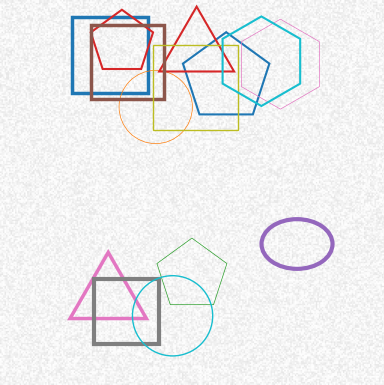[{"shape": "pentagon", "thickness": 1.5, "radius": 0.59, "center": [0.587, 0.798]}, {"shape": "square", "thickness": 2.5, "radius": 0.49, "center": [0.285, 0.858]}, {"shape": "circle", "thickness": 0.5, "radius": 0.48, "center": [0.404, 0.722]}, {"shape": "pentagon", "thickness": 0.5, "radius": 0.48, "center": [0.498, 0.286]}, {"shape": "triangle", "thickness": 1.5, "radius": 0.56, "center": [0.511, 0.87]}, {"shape": "pentagon", "thickness": 1.5, "radius": 0.43, "center": [0.317, 0.89]}, {"shape": "oval", "thickness": 3, "radius": 0.46, "center": [0.771, 0.366]}, {"shape": "square", "thickness": 2.5, "radius": 0.48, "center": [0.331, 0.839]}, {"shape": "hexagon", "thickness": 0.5, "radius": 0.58, "center": [0.728, 0.833]}, {"shape": "triangle", "thickness": 2.5, "radius": 0.57, "center": [0.281, 0.23]}, {"shape": "square", "thickness": 3, "radius": 0.43, "center": [0.328, 0.191]}, {"shape": "square", "thickness": 1, "radius": 0.55, "center": [0.507, 0.772]}, {"shape": "hexagon", "thickness": 1.5, "radius": 0.58, "center": [0.679, 0.841]}, {"shape": "circle", "thickness": 1, "radius": 0.52, "center": [0.448, 0.18]}]